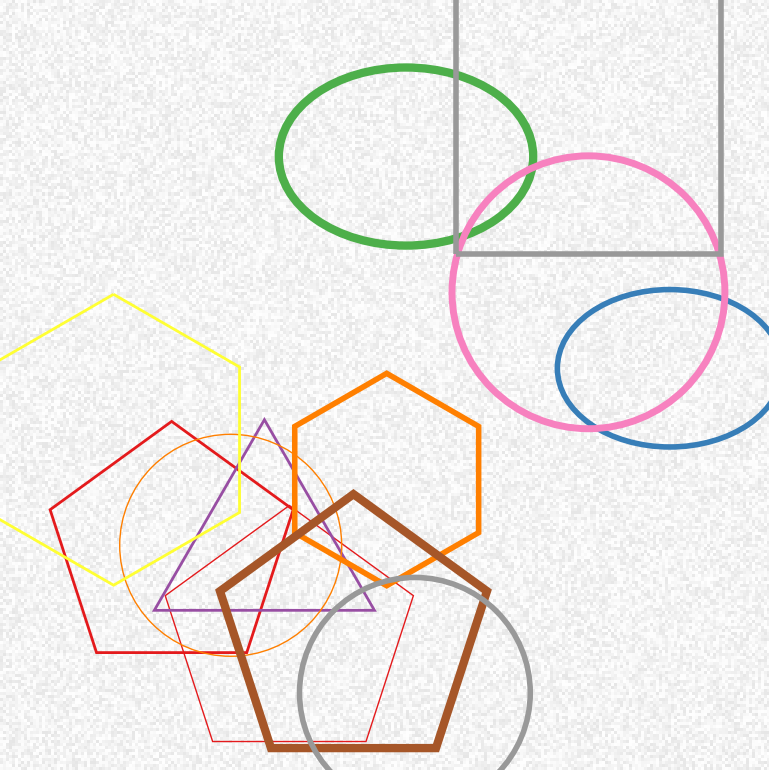[{"shape": "pentagon", "thickness": 0.5, "radius": 0.85, "center": [0.376, 0.174]}, {"shape": "pentagon", "thickness": 1, "radius": 0.83, "center": [0.223, 0.287]}, {"shape": "oval", "thickness": 2, "radius": 0.73, "center": [0.87, 0.522]}, {"shape": "oval", "thickness": 3, "radius": 0.83, "center": [0.527, 0.797]}, {"shape": "triangle", "thickness": 1, "radius": 0.83, "center": [0.343, 0.29]}, {"shape": "hexagon", "thickness": 2, "radius": 0.69, "center": [0.502, 0.377]}, {"shape": "circle", "thickness": 0.5, "radius": 0.72, "center": [0.3, 0.292]}, {"shape": "hexagon", "thickness": 1, "radius": 0.94, "center": [0.148, 0.429]}, {"shape": "pentagon", "thickness": 3, "radius": 0.91, "center": [0.459, 0.176]}, {"shape": "circle", "thickness": 2.5, "radius": 0.89, "center": [0.764, 0.62]}, {"shape": "square", "thickness": 2, "radius": 0.86, "center": [0.765, 0.842]}, {"shape": "circle", "thickness": 2, "radius": 0.75, "center": [0.539, 0.1]}]